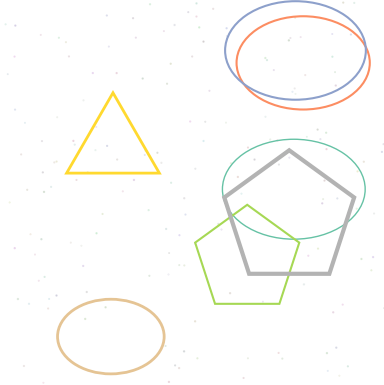[{"shape": "oval", "thickness": 1, "radius": 0.93, "center": [0.763, 0.509]}, {"shape": "oval", "thickness": 1.5, "radius": 0.87, "center": [0.787, 0.837]}, {"shape": "oval", "thickness": 1.5, "radius": 0.91, "center": [0.767, 0.869]}, {"shape": "pentagon", "thickness": 1.5, "radius": 0.71, "center": [0.642, 0.326]}, {"shape": "triangle", "thickness": 2, "radius": 0.7, "center": [0.293, 0.62]}, {"shape": "oval", "thickness": 2, "radius": 0.69, "center": [0.288, 0.126]}, {"shape": "pentagon", "thickness": 3, "radius": 0.89, "center": [0.751, 0.432]}]